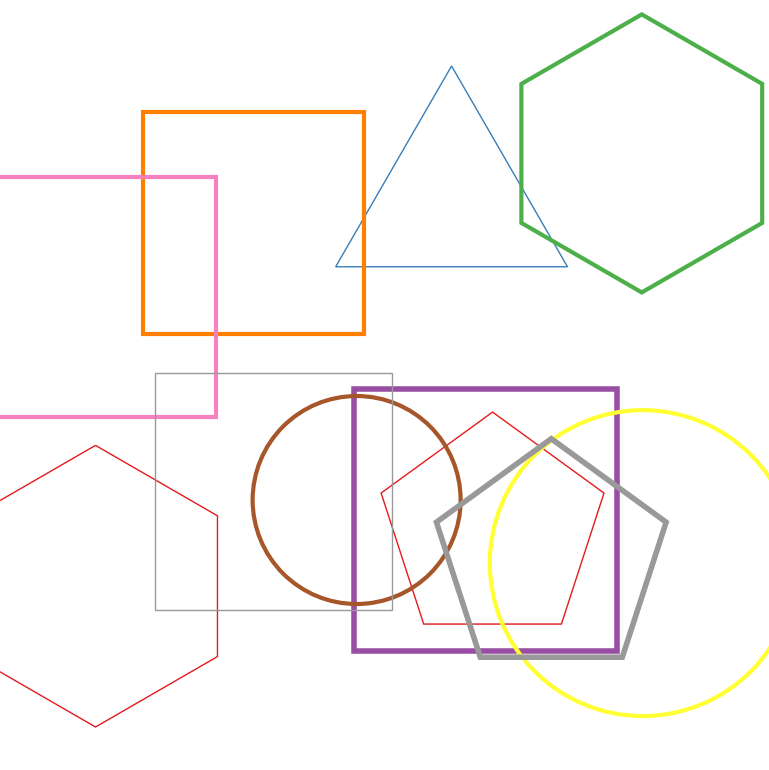[{"shape": "pentagon", "thickness": 0.5, "radius": 0.76, "center": [0.64, 0.313]}, {"shape": "hexagon", "thickness": 0.5, "radius": 0.91, "center": [0.124, 0.239]}, {"shape": "triangle", "thickness": 0.5, "radius": 0.87, "center": [0.586, 0.74]}, {"shape": "hexagon", "thickness": 1.5, "radius": 0.9, "center": [0.833, 0.801]}, {"shape": "square", "thickness": 2, "radius": 0.85, "center": [0.63, 0.325]}, {"shape": "square", "thickness": 1.5, "radius": 0.72, "center": [0.33, 0.71]}, {"shape": "circle", "thickness": 1.5, "radius": 0.99, "center": [0.835, 0.269]}, {"shape": "circle", "thickness": 1.5, "radius": 0.68, "center": [0.463, 0.351]}, {"shape": "square", "thickness": 1.5, "radius": 0.78, "center": [0.124, 0.615]}, {"shape": "square", "thickness": 0.5, "radius": 0.77, "center": [0.355, 0.362]}, {"shape": "pentagon", "thickness": 2, "radius": 0.78, "center": [0.716, 0.273]}]